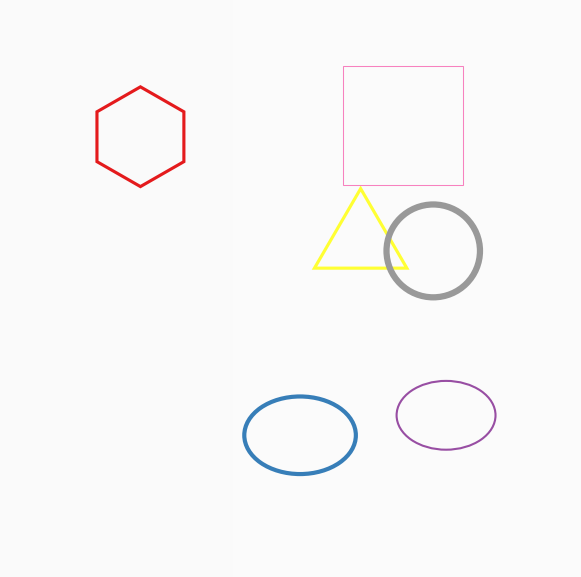[{"shape": "hexagon", "thickness": 1.5, "radius": 0.43, "center": [0.242, 0.762]}, {"shape": "oval", "thickness": 2, "radius": 0.48, "center": [0.516, 0.245]}, {"shape": "oval", "thickness": 1, "radius": 0.43, "center": [0.767, 0.28]}, {"shape": "triangle", "thickness": 1.5, "radius": 0.46, "center": [0.62, 0.581]}, {"shape": "square", "thickness": 0.5, "radius": 0.52, "center": [0.693, 0.782]}, {"shape": "circle", "thickness": 3, "radius": 0.4, "center": [0.745, 0.565]}]